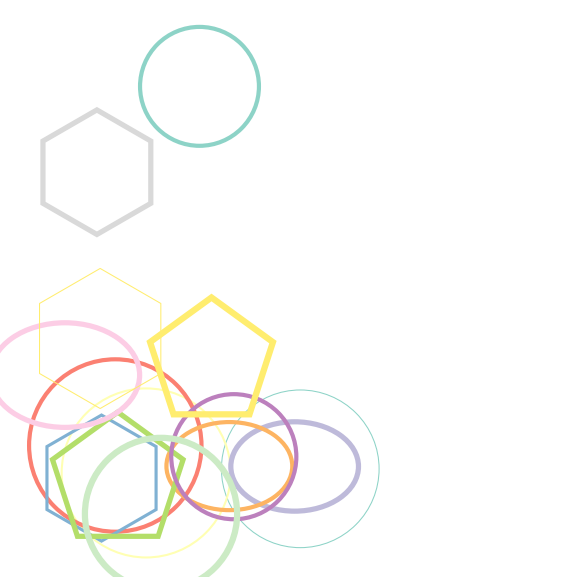[{"shape": "circle", "thickness": 2, "radius": 0.51, "center": [0.345, 0.85]}, {"shape": "circle", "thickness": 0.5, "radius": 0.68, "center": [0.52, 0.187]}, {"shape": "circle", "thickness": 1, "radius": 0.73, "center": [0.253, 0.18]}, {"shape": "oval", "thickness": 2.5, "radius": 0.55, "center": [0.51, 0.191]}, {"shape": "circle", "thickness": 2, "radius": 0.75, "center": [0.2, 0.228]}, {"shape": "hexagon", "thickness": 1.5, "radius": 0.55, "center": [0.176, 0.171]}, {"shape": "oval", "thickness": 2, "radius": 0.54, "center": [0.397, 0.192]}, {"shape": "pentagon", "thickness": 2.5, "radius": 0.59, "center": [0.204, 0.167]}, {"shape": "oval", "thickness": 2.5, "radius": 0.65, "center": [0.112, 0.35]}, {"shape": "hexagon", "thickness": 2.5, "radius": 0.54, "center": [0.168, 0.701]}, {"shape": "circle", "thickness": 2, "radius": 0.54, "center": [0.405, 0.208]}, {"shape": "circle", "thickness": 3, "radius": 0.66, "center": [0.279, 0.109]}, {"shape": "hexagon", "thickness": 0.5, "radius": 0.61, "center": [0.173, 0.413]}, {"shape": "pentagon", "thickness": 3, "radius": 0.56, "center": [0.366, 0.372]}]